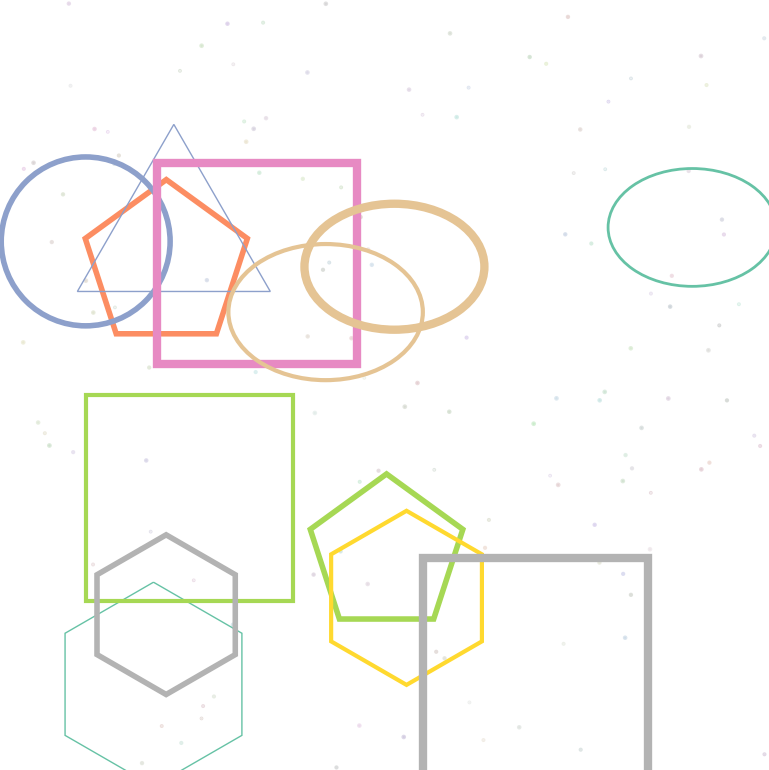[{"shape": "hexagon", "thickness": 0.5, "radius": 0.66, "center": [0.199, 0.111]}, {"shape": "oval", "thickness": 1, "radius": 0.55, "center": [0.899, 0.705]}, {"shape": "pentagon", "thickness": 2, "radius": 0.55, "center": [0.216, 0.656]}, {"shape": "circle", "thickness": 2, "radius": 0.55, "center": [0.111, 0.686]}, {"shape": "triangle", "thickness": 0.5, "radius": 0.72, "center": [0.226, 0.694]}, {"shape": "square", "thickness": 3, "radius": 0.65, "center": [0.334, 0.658]}, {"shape": "square", "thickness": 1.5, "radius": 0.67, "center": [0.246, 0.353]}, {"shape": "pentagon", "thickness": 2, "radius": 0.52, "center": [0.502, 0.28]}, {"shape": "hexagon", "thickness": 1.5, "radius": 0.57, "center": [0.528, 0.224]}, {"shape": "oval", "thickness": 3, "radius": 0.58, "center": [0.512, 0.654]}, {"shape": "oval", "thickness": 1.5, "radius": 0.63, "center": [0.423, 0.595]}, {"shape": "square", "thickness": 3, "radius": 0.73, "center": [0.695, 0.129]}, {"shape": "hexagon", "thickness": 2, "radius": 0.52, "center": [0.216, 0.202]}]